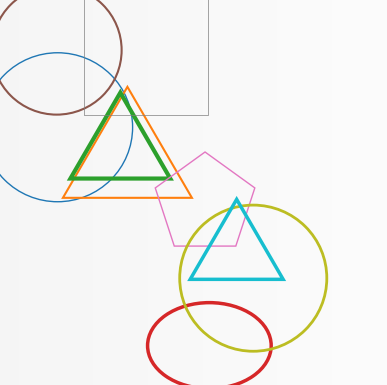[{"shape": "circle", "thickness": 1, "radius": 0.97, "center": [0.149, 0.669]}, {"shape": "triangle", "thickness": 1.5, "radius": 0.96, "center": [0.329, 0.582]}, {"shape": "triangle", "thickness": 3, "radius": 0.74, "center": [0.311, 0.611]}, {"shape": "oval", "thickness": 2.5, "radius": 0.8, "center": [0.54, 0.102]}, {"shape": "circle", "thickness": 1.5, "radius": 0.84, "center": [0.146, 0.87]}, {"shape": "pentagon", "thickness": 1, "radius": 0.68, "center": [0.529, 0.47]}, {"shape": "square", "thickness": 0.5, "radius": 0.8, "center": [0.376, 0.861]}, {"shape": "circle", "thickness": 2, "radius": 0.95, "center": [0.654, 0.277]}, {"shape": "triangle", "thickness": 2.5, "radius": 0.69, "center": [0.611, 0.344]}]